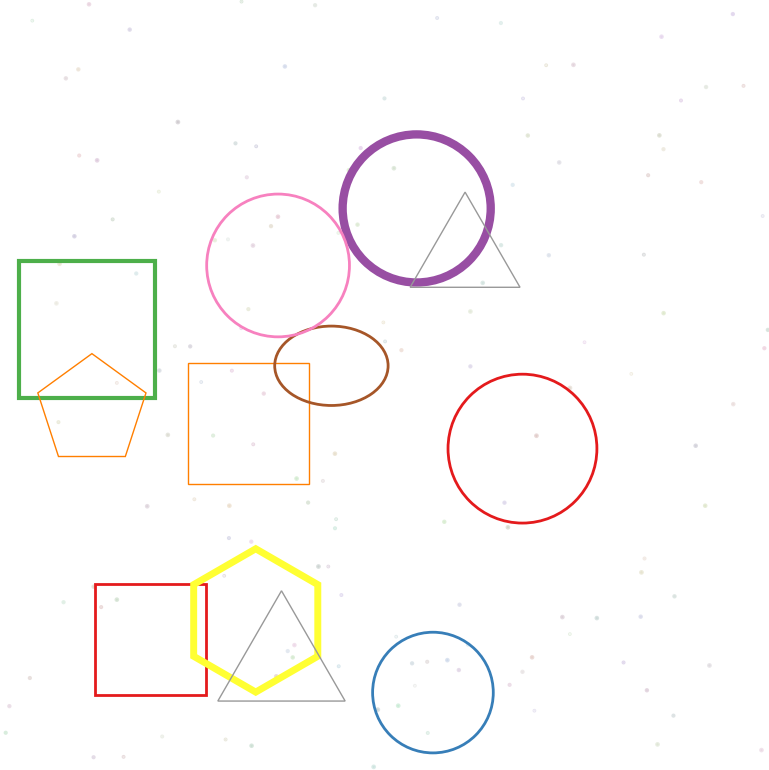[{"shape": "square", "thickness": 1, "radius": 0.36, "center": [0.195, 0.169]}, {"shape": "circle", "thickness": 1, "radius": 0.48, "center": [0.679, 0.417]}, {"shape": "circle", "thickness": 1, "radius": 0.39, "center": [0.562, 0.101]}, {"shape": "square", "thickness": 1.5, "radius": 0.44, "center": [0.113, 0.572]}, {"shape": "circle", "thickness": 3, "radius": 0.48, "center": [0.541, 0.729]}, {"shape": "square", "thickness": 0.5, "radius": 0.39, "center": [0.322, 0.45]}, {"shape": "pentagon", "thickness": 0.5, "radius": 0.37, "center": [0.119, 0.467]}, {"shape": "hexagon", "thickness": 2.5, "radius": 0.47, "center": [0.332, 0.194]}, {"shape": "oval", "thickness": 1, "radius": 0.37, "center": [0.43, 0.525]}, {"shape": "circle", "thickness": 1, "radius": 0.46, "center": [0.361, 0.655]}, {"shape": "triangle", "thickness": 0.5, "radius": 0.48, "center": [0.366, 0.137]}, {"shape": "triangle", "thickness": 0.5, "radius": 0.41, "center": [0.604, 0.668]}]